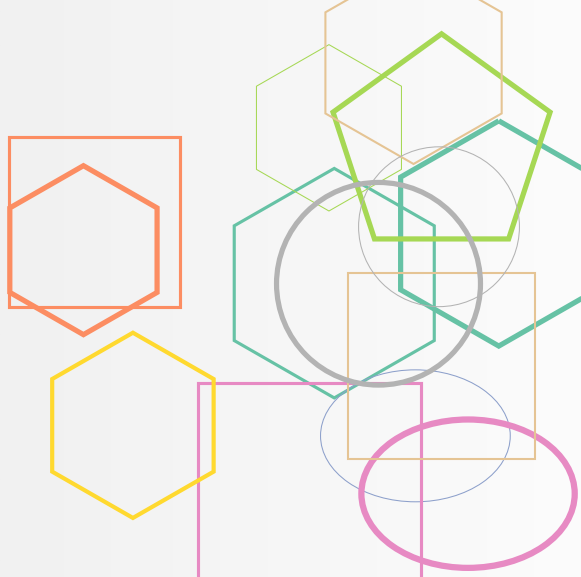[{"shape": "hexagon", "thickness": 1.5, "radius": 0.99, "center": [0.575, 0.509]}, {"shape": "hexagon", "thickness": 2.5, "radius": 0.98, "center": [0.858, 0.595]}, {"shape": "hexagon", "thickness": 2.5, "radius": 0.73, "center": [0.144, 0.566]}, {"shape": "square", "thickness": 1.5, "radius": 0.74, "center": [0.162, 0.615]}, {"shape": "oval", "thickness": 0.5, "radius": 0.82, "center": [0.715, 0.244]}, {"shape": "oval", "thickness": 3, "radius": 0.92, "center": [0.805, 0.144]}, {"shape": "square", "thickness": 1.5, "radius": 0.96, "center": [0.533, 0.144]}, {"shape": "hexagon", "thickness": 0.5, "radius": 0.72, "center": [0.566, 0.778]}, {"shape": "pentagon", "thickness": 2.5, "radius": 0.98, "center": [0.76, 0.744]}, {"shape": "hexagon", "thickness": 2, "radius": 0.8, "center": [0.229, 0.263]}, {"shape": "square", "thickness": 1, "radius": 0.8, "center": [0.759, 0.366]}, {"shape": "hexagon", "thickness": 1, "radius": 0.88, "center": [0.711, 0.89]}, {"shape": "circle", "thickness": 0.5, "radius": 0.69, "center": [0.755, 0.607]}, {"shape": "circle", "thickness": 2.5, "radius": 0.88, "center": [0.651, 0.508]}]